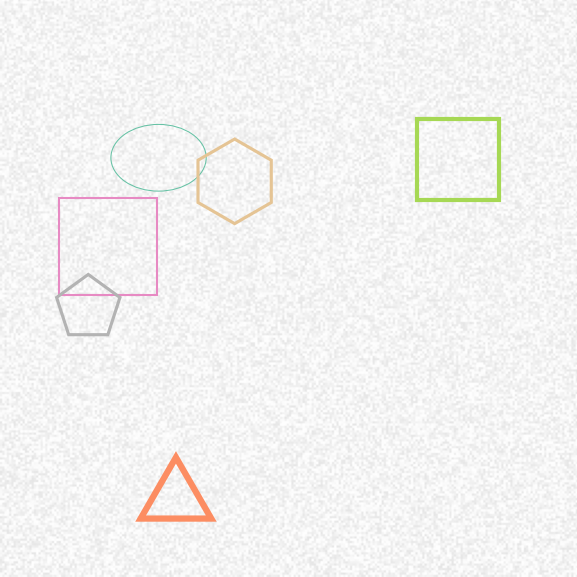[{"shape": "oval", "thickness": 0.5, "radius": 0.41, "center": [0.275, 0.726]}, {"shape": "triangle", "thickness": 3, "radius": 0.35, "center": [0.305, 0.136]}, {"shape": "square", "thickness": 1, "radius": 0.42, "center": [0.187, 0.573]}, {"shape": "square", "thickness": 2, "radius": 0.35, "center": [0.793, 0.723]}, {"shape": "hexagon", "thickness": 1.5, "radius": 0.37, "center": [0.406, 0.685]}, {"shape": "pentagon", "thickness": 1.5, "radius": 0.29, "center": [0.153, 0.466]}]